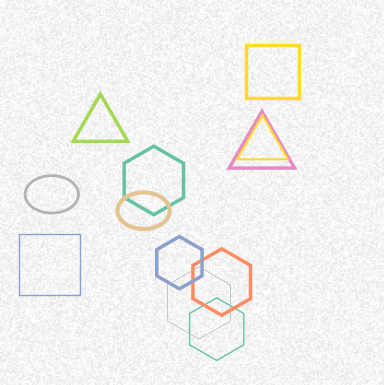[{"shape": "hexagon", "thickness": 1, "radius": 0.41, "center": [0.563, 0.145]}, {"shape": "hexagon", "thickness": 2.5, "radius": 0.44, "center": [0.4, 0.531]}, {"shape": "hexagon", "thickness": 2.5, "radius": 0.43, "center": [0.576, 0.267]}, {"shape": "hexagon", "thickness": 2.5, "radius": 0.34, "center": [0.466, 0.318]}, {"shape": "square", "thickness": 1, "radius": 0.4, "center": [0.128, 0.314]}, {"shape": "triangle", "thickness": 2.5, "radius": 0.49, "center": [0.68, 0.612]}, {"shape": "triangle", "thickness": 2.5, "radius": 0.41, "center": [0.261, 0.674]}, {"shape": "triangle", "thickness": 1.5, "radius": 0.38, "center": [0.682, 0.624]}, {"shape": "square", "thickness": 2.5, "radius": 0.34, "center": [0.707, 0.815]}, {"shape": "oval", "thickness": 3, "radius": 0.34, "center": [0.373, 0.453]}, {"shape": "hexagon", "thickness": 0.5, "radius": 0.47, "center": [0.517, 0.213]}, {"shape": "oval", "thickness": 2, "radius": 0.35, "center": [0.135, 0.495]}]